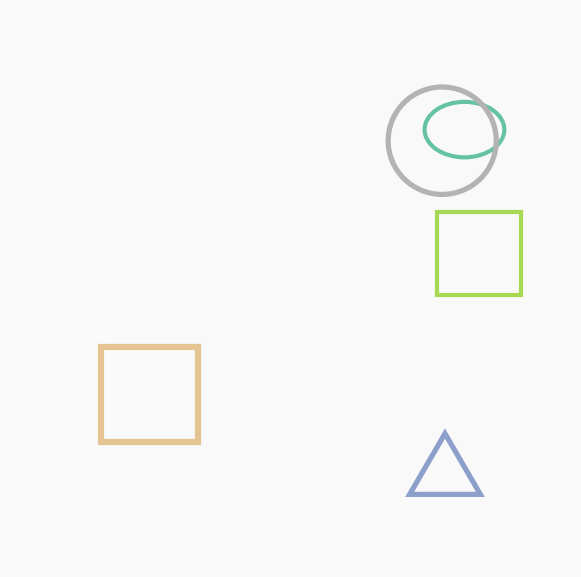[{"shape": "oval", "thickness": 2, "radius": 0.34, "center": [0.799, 0.775]}, {"shape": "triangle", "thickness": 2.5, "radius": 0.35, "center": [0.766, 0.178]}, {"shape": "square", "thickness": 2, "radius": 0.36, "center": [0.825, 0.56]}, {"shape": "square", "thickness": 3, "radius": 0.41, "center": [0.257, 0.316]}, {"shape": "circle", "thickness": 2.5, "radius": 0.46, "center": [0.761, 0.755]}]